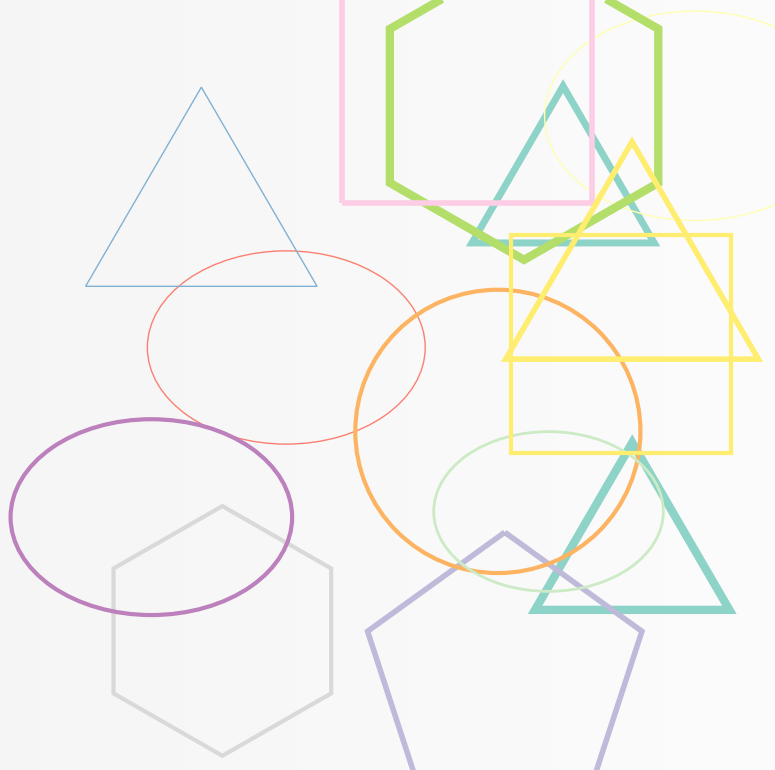[{"shape": "triangle", "thickness": 3, "radius": 0.72, "center": [0.816, 0.28]}, {"shape": "triangle", "thickness": 2.5, "radius": 0.68, "center": [0.727, 0.752]}, {"shape": "oval", "thickness": 0.5, "radius": 0.97, "center": [0.897, 0.85]}, {"shape": "pentagon", "thickness": 2, "radius": 0.93, "center": [0.651, 0.123]}, {"shape": "oval", "thickness": 0.5, "radius": 0.9, "center": [0.369, 0.549]}, {"shape": "triangle", "thickness": 0.5, "radius": 0.86, "center": [0.26, 0.714]}, {"shape": "circle", "thickness": 1.5, "radius": 0.92, "center": [0.642, 0.44]}, {"shape": "hexagon", "thickness": 3, "radius": 1.0, "center": [0.676, 0.863]}, {"shape": "square", "thickness": 2, "radius": 0.81, "center": [0.603, 0.898]}, {"shape": "hexagon", "thickness": 1.5, "radius": 0.81, "center": [0.287, 0.181]}, {"shape": "oval", "thickness": 1.5, "radius": 0.91, "center": [0.195, 0.328]}, {"shape": "oval", "thickness": 1, "radius": 0.74, "center": [0.708, 0.336]}, {"shape": "triangle", "thickness": 2, "radius": 0.94, "center": [0.816, 0.628]}, {"shape": "square", "thickness": 1.5, "radius": 0.71, "center": [0.802, 0.553]}]